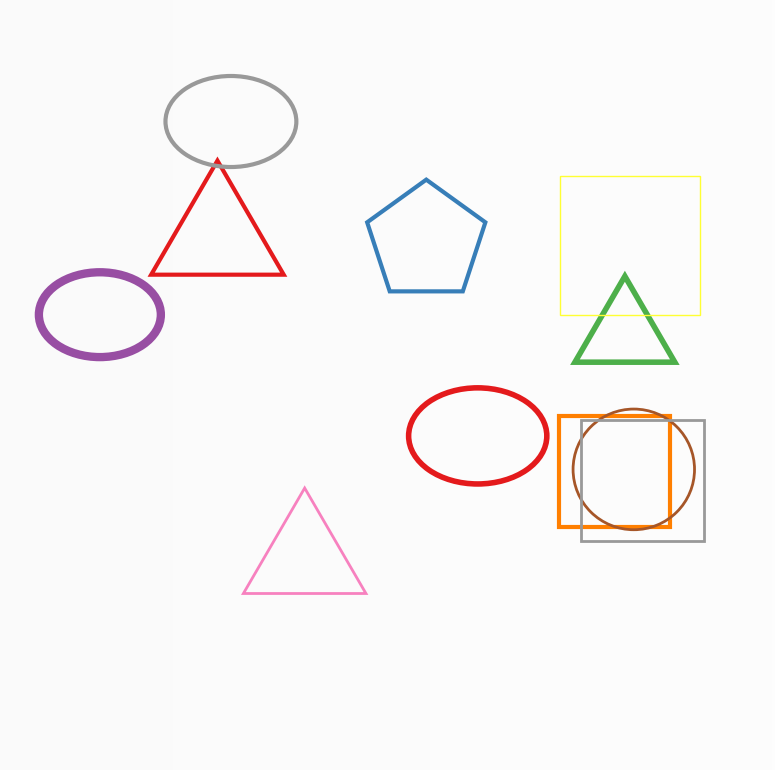[{"shape": "oval", "thickness": 2, "radius": 0.45, "center": [0.616, 0.434]}, {"shape": "triangle", "thickness": 1.5, "radius": 0.49, "center": [0.281, 0.693]}, {"shape": "pentagon", "thickness": 1.5, "radius": 0.4, "center": [0.55, 0.686]}, {"shape": "triangle", "thickness": 2, "radius": 0.37, "center": [0.806, 0.567]}, {"shape": "oval", "thickness": 3, "radius": 0.39, "center": [0.129, 0.591]}, {"shape": "square", "thickness": 1.5, "radius": 0.36, "center": [0.793, 0.388]}, {"shape": "square", "thickness": 0.5, "radius": 0.45, "center": [0.813, 0.681]}, {"shape": "circle", "thickness": 1, "radius": 0.39, "center": [0.818, 0.39]}, {"shape": "triangle", "thickness": 1, "radius": 0.46, "center": [0.393, 0.275]}, {"shape": "oval", "thickness": 1.5, "radius": 0.42, "center": [0.298, 0.842]}, {"shape": "square", "thickness": 1, "radius": 0.39, "center": [0.829, 0.376]}]